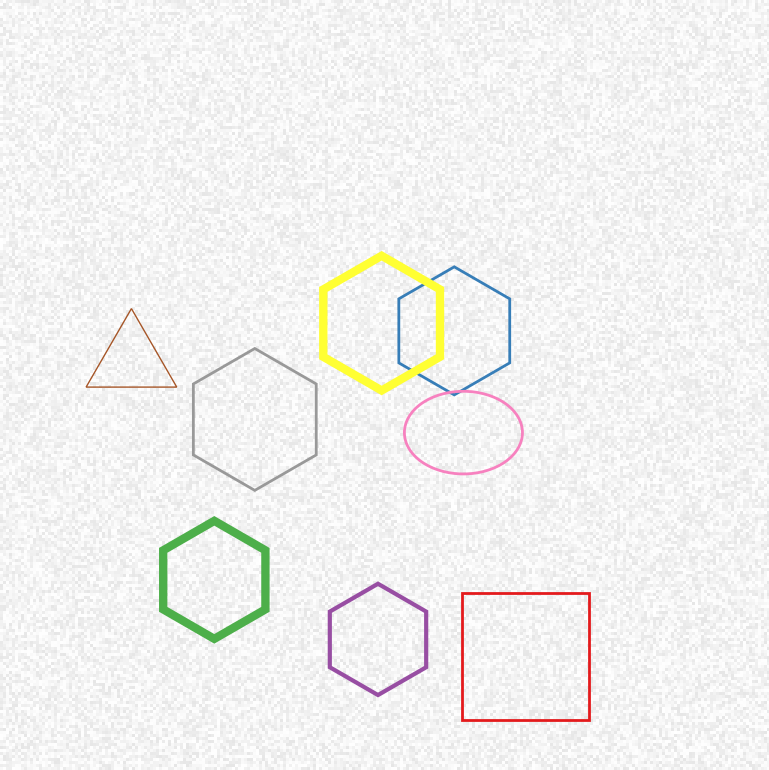[{"shape": "square", "thickness": 1, "radius": 0.41, "center": [0.682, 0.148]}, {"shape": "hexagon", "thickness": 1, "radius": 0.42, "center": [0.59, 0.57]}, {"shape": "hexagon", "thickness": 3, "radius": 0.38, "center": [0.278, 0.247]}, {"shape": "hexagon", "thickness": 1.5, "radius": 0.36, "center": [0.491, 0.17]}, {"shape": "hexagon", "thickness": 3, "radius": 0.44, "center": [0.496, 0.58]}, {"shape": "triangle", "thickness": 0.5, "radius": 0.34, "center": [0.171, 0.531]}, {"shape": "oval", "thickness": 1, "radius": 0.38, "center": [0.602, 0.438]}, {"shape": "hexagon", "thickness": 1, "radius": 0.46, "center": [0.331, 0.455]}]